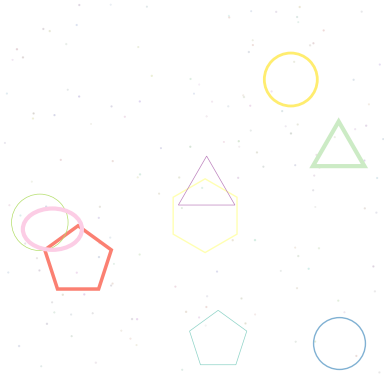[{"shape": "pentagon", "thickness": 0.5, "radius": 0.39, "center": [0.567, 0.116]}, {"shape": "hexagon", "thickness": 1, "radius": 0.48, "center": [0.533, 0.44]}, {"shape": "pentagon", "thickness": 2.5, "radius": 0.45, "center": [0.203, 0.323]}, {"shape": "circle", "thickness": 1, "radius": 0.34, "center": [0.882, 0.108]}, {"shape": "circle", "thickness": 0.5, "radius": 0.37, "center": [0.103, 0.422]}, {"shape": "oval", "thickness": 3, "radius": 0.38, "center": [0.136, 0.405]}, {"shape": "triangle", "thickness": 0.5, "radius": 0.42, "center": [0.537, 0.51]}, {"shape": "triangle", "thickness": 3, "radius": 0.39, "center": [0.88, 0.607]}, {"shape": "circle", "thickness": 2, "radius": 0.34, "center": [0.755, 0.793]}]